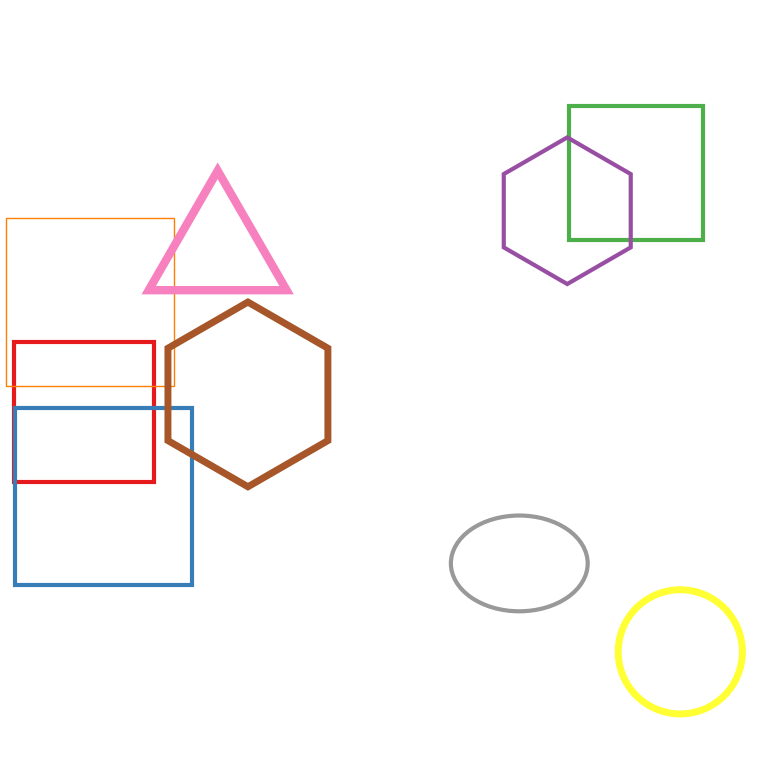[{"shape": "square", "thickness": 1.5, "radius": 0.45, "center": [0.109, 0.465]}, {"shape": "square", "thickness": 1.5, "radius": 0.57, "center": [0.134, 0.355]}, {"shape": "square", "thickness": 1.5, "radius": 0.44, "center": [0.826, 0.776]}, {"shape": "hexagon", "thickness": 1.5, "radius": 0.48, "center": [0.737, 0.726]}, {"shape": "square", "thickness": 0.5, "radius": 0.54, "center": [0.117, 0.608]}, {"shape": "circle", "thickness": 2.5, "radius": 0.4, "center": [0.883, 0.153]}, {"shape": "hexagon", "thickness": 2.5, "radius": 0.6, "center": [0.322, 0.488]}, {"shape": "triangle", "thickness": 3, "radius": 0.52, "center": [0.283, 0.675]}, {"shape": "oval", "thickness": 1.5, "radius": 0.44, "center": [0.674, 0.268]}]